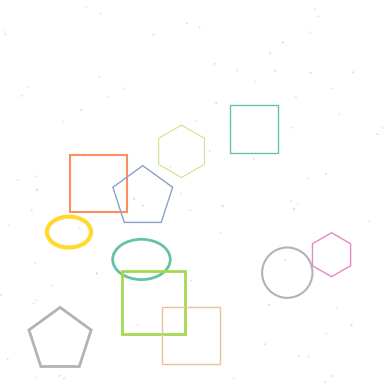[{"shape": "square", "thickness": 1, "radius": 0.31, "center": [0.659, 0.664]}, {"shape": "oval", "thickness": 2, "radius": 0.37, "center": [0.367, 0.326]}, {"shape": "square", "thickness": 1.5, "radius": 0.37, "center": [0.255, 0.523]}, {"shape": "pentagon", "thickness": 1, "radius": 0.41, "center": [0.371, 0.488]}, {"shape": "hexagon", "thickness": 1, "radius": 0.29, "center": [0.861, 0.338]}, {"shape": "square", "thickness": 2, "radius": 0.41, "center": [0.398, 0.215]}, {"shape": "hexagon", "thickness": 0.5, "radius": 0.34, "center": [0.472, 0.607]}, {"shape": "oval", "thickness": 3, "radius": 0.29, "center": [0.179, 0.397]}, {"shape": "square", "thickness": 1, "radius": 0.37, "center": [0.495, 0.128]}, {"shape": "circle", "thickness": 1.5, "radius": 0.33, "center": [0.746, 0.292]}, {"shape": "pentagon", "thickness": 2, "radius": 0.42, "center": [0.156, 0.117]}]